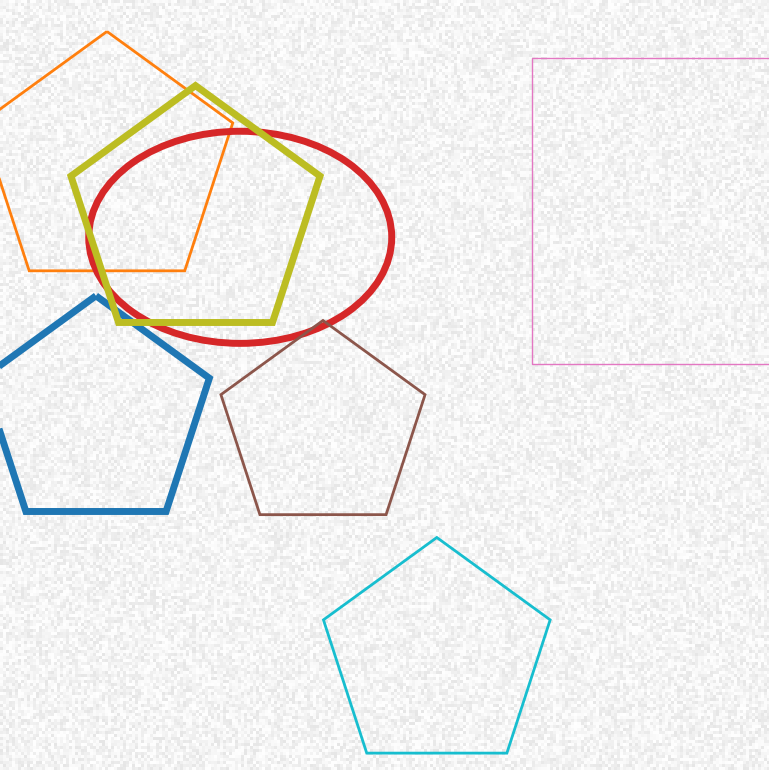[{"shape": "pentagon", "thickness": 2.5, "radius": 0.77, "center": [0.125, 0.461]}, {"shape": "pentagon", "thickness": 1, "radius": 0.86, "center": [0.139, 0.787]}, {"shape": "oval", "thickness": 2.5, "radius": 0.98, "center": [0.312, 0.692]}, {"shape": "pentagon", "thickness": 1, "radius": 0.7, "center": [0.419, 0.444]}, {"shape": "square", "thickness": 0.5, "radius": 0.99, "center": [0.89, 0.726]}, {"shape": "pentagon", "thickness": 2.5, "radius": 0.85, "center": [0.254, 0.719]}, {"shape": "pentagon", "thickness": 1, "radius": 0.77, "center": [0.567, 0.147]}]